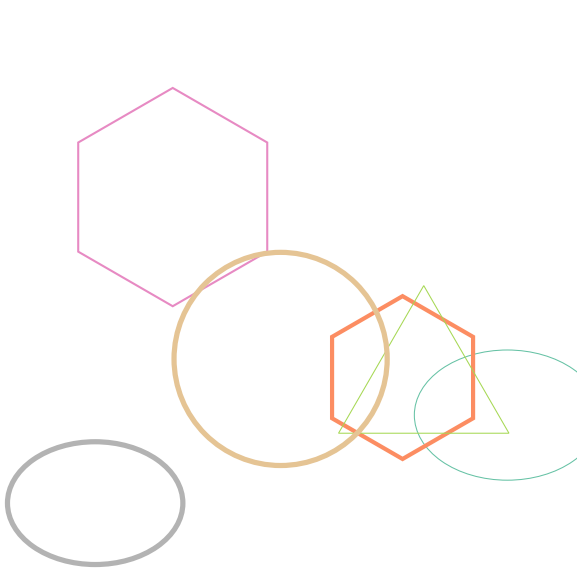[{"shape": "oval", "thickness": 0.5, "radius": 0.81, "center": [0.879, 0.28]}, {"shape": "hexagon", "thickness": 2, "radius": 0.7, "center": [0.697, 0.345]}, {"shape": "hexagon", "thickness": 1, "radius": 0.94, "center": [0.299, 0.658]}, {"shape": "triangle", "thickness": 0.5, "radius": 0.85, "center": [0.734, 0.334]}, {"shape": "circle", "thickness": 2.5, "radius": 0.92, "center": [0.486, 0.378]}, {"shape": "oval", "thickness": 2.5, "radius": 0.76, "center": [0.165, 0.128]}]